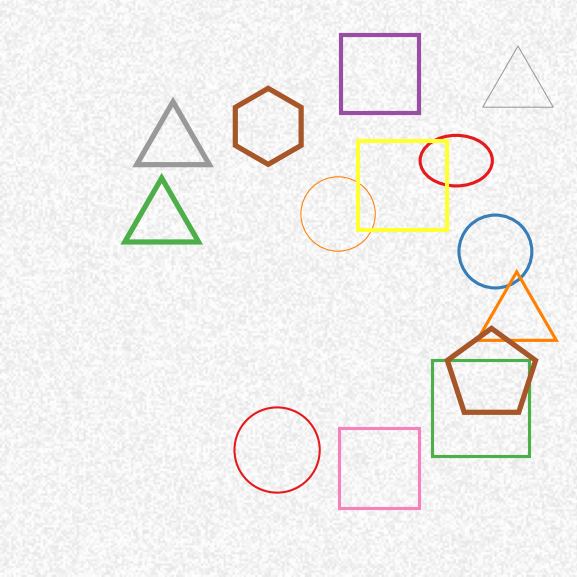[{"shape": "oval", "thickness": 1.5, "radius": 0.31, "center": [0.79, 0.721]}, {"shape": "circle", "thickness": 1, "radius": 0.37, "center": [0.48, 0.22]}, {"shape": "circle", "thickness": 1.5, "radius": 0.32, "center": [0.858, 0.564]}, {"shape": "triangle", "thickness": 2.5, "radius": 0.37, "center": [0.28, 0.617]}, {"shape": "square", "thickness": 1.5, "radius": 0.42, "center": [0.832, 0.293]}, {"shape": "square", "thickness": 2, "radius": 0.34, "center": [0.658, 0.872]}, {"shape": "triangle", "thickness": 1.5, "radius": 0.4, "center": [0.895, 0.449]}, {"shape": "circle", "thickness": 0.5, "radius": 0.32, "center": [0.585, 0.629]}, {"shape": "square", "thickness": 2, "radius": 0.39, "center": [0.697, 0.678]}, {"shape": "hexagon", "thickness": 2.5, "radius": 0.33, "center": [0.464, 0.78]}, {"shape": "pentagon", "thickness": 2.5, "radius": 0.4, "center": [0.851, 0.35]}, {"shape": "square", "thickness": 1.5, "radius": 0.34, "center": [0.656, 0.188]}, {"shape": "triangle", "thickness": 0.5, "radius": 0.35, "center": [0.897, 0.849]}, {"shape": "triangle", "thickness": 2.5, "radius": 0.36, "center": [0.3, 0.75]}]